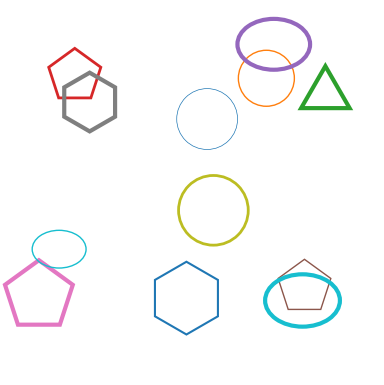[{"shape": "hexagon", "thickness": 1.5, "radius": 0.47, "center": [0.484, 0.226]}, {"shape": "circle", "thickness": 0.5, "radius": 0.4, "center": [0.538, 0.691]}, {"shape": "circle", "thickness": 1, "radius": 0.36, "center": [0.692, 0.797]}, {"shape": "triangle", "thickness": 3, "radius": 0.36, "center": [0.845, 0.755]}, {"shape": "pentagon", "thickness": 2, "radius": 0.36, "center": [0.194, 0.803]}, {"shape": "oval", "thickness": 3, "radius": 0.47, "center": [0.711, 0.885]}, {"shape": "pentagon", "thickness": 1, "radius": 0.36, "center": [0.791, 0.255]}, {"shape": "pentagon", "thickness": 3, "radius": 0.46, "center": [0.101, 0.232]}, {"shape": "hexagon", "thickness": 3, "radius": 0.38, "center": [0.233, 0.735]}, {"shape": "circle", "thickness": 2, "radius": 0.45, "center": [0.554, 0.454]}, {"shape": "oval", "thickness": 3, "radius": 0.49, "center": [0.786, 0.22]}, {"shape": "oval", "thickness": 1, "radius": 0.35, "center": [0.154, 0.353]}]